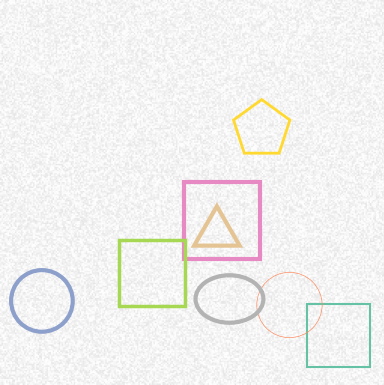[{"shape": "square", "thickness": 1.5, "radius": 0.41, "center": [0.879, 0.129]}, {"shape": "circle", "thickness": 0.5, "radius": 0.42, "center": [0.752, 0.208]}, {"shape": "circle", "thickness": 3, "radius": 0.4, "center": [0.109, 0.218]}, {"shape": "square", "thickness": 3, "radius": 0.5, "center": [0.576, 0.427]}, {"shape": "square", "thickness": 2.5, "radius": 0.43, "center": [0.394, 0.291]}, {"shape": "pentagon", "thickness": 2, "radius": 0.38, "center": [0.68, 0.664]}, {"shape": "triangle", "thickness": 3, "radius": 0.34, "center": [0.563, 0.396]}, {"shape": "oval", "thickness": 3, "radius": 0.44, "center": [0.596, 0.223]}]